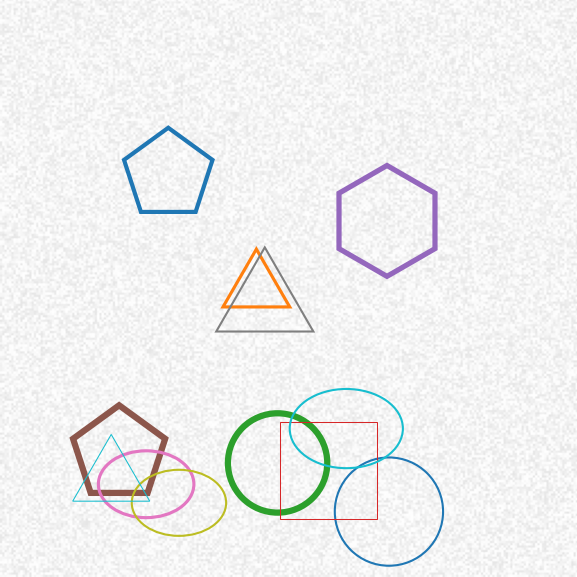[{"shape": "pentagon", "thickness": 2, "radius": 0.4, "center": [0.291, 0.697]}, {"shape": "circle", "thickness": 1, "radius": 0.47, "center": [0.673, 0.113]}, {"shape": "triangle", "thickness": 1.5, "radius": 0.33, "center": [0.444, 0.501]}, {"shape": "circle", "thickness": 3, "radius": 0.43, "center": [0.481, 0.198]}, {"shape": "square", "thickness": 0.5, "radius": 0.42, "center": [0.569, 0.184]}, {"shape": "hexagon", "thickness": 2.5, "radius": 0.48, "center": [0.67, 0.617]}, {"shape": "pentagon", "thickness": 3, "radius": 0.42, "center": [0.206, 0.213]}, {"shape": "oval", "thickness": 1.5, "radius": 0.41, "center": [0.253, 0.161]}, {"shape": "triangle", "thickness": 1, "radius": 0.49, "center": [0.459, 0.474]}, {"shape": "oval", "thickness": 1, "radius": 0.41, "center": [0.31, 0.128]}, {"shape": "triangle", "thickness": 0.5, "radius": 0.39, "center": [0.193, 0.17]}, {"shape": "oval", "thickness": 1, "radius": 0.49, "center": [0.6, 0.257]}]